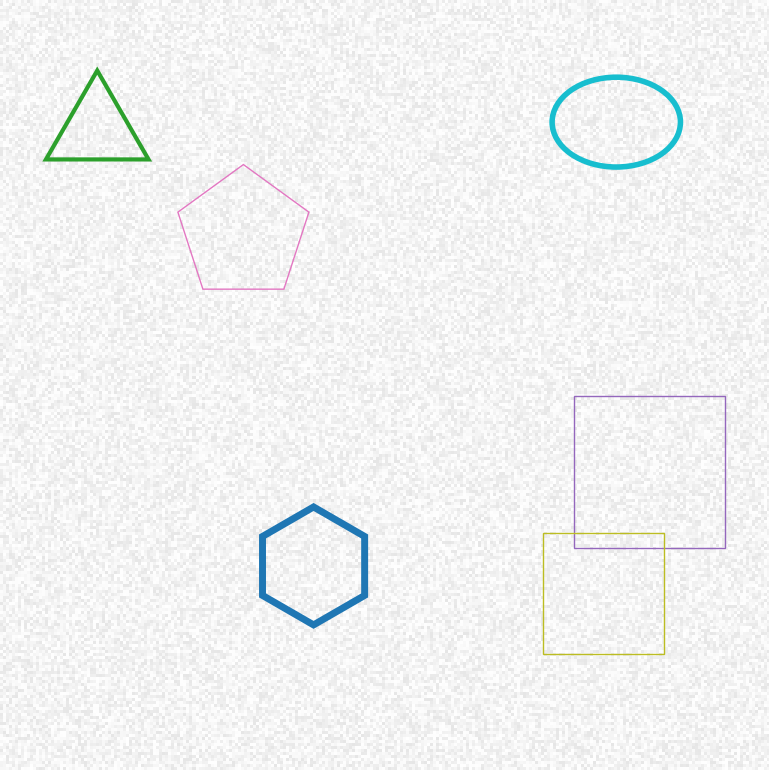[{"shape": "hexagon", "thickness": 2.5, "radius": 0.38, "center": [0.407, 0.265]}, {"shape": "triangle", "thickness": 1.5, "radius": 0.38, "center": [0.126, 0.831]}, {"shape": "square", "thickness": 0.5, "radius": 0.49, "center": [0.843, 0.387]}, {"shape": "pentagon", "thickness": 0.5, "radius": 0.45, "center": [0.316, 0.697]}, {"shape": "square", "thickness": 0.5, "radius": 0.39, "center": [0.784, 0.229]}, {"shape": "oval", "thickness": 2, "radius": 0.42, "center": [0.8, 0.841]}]